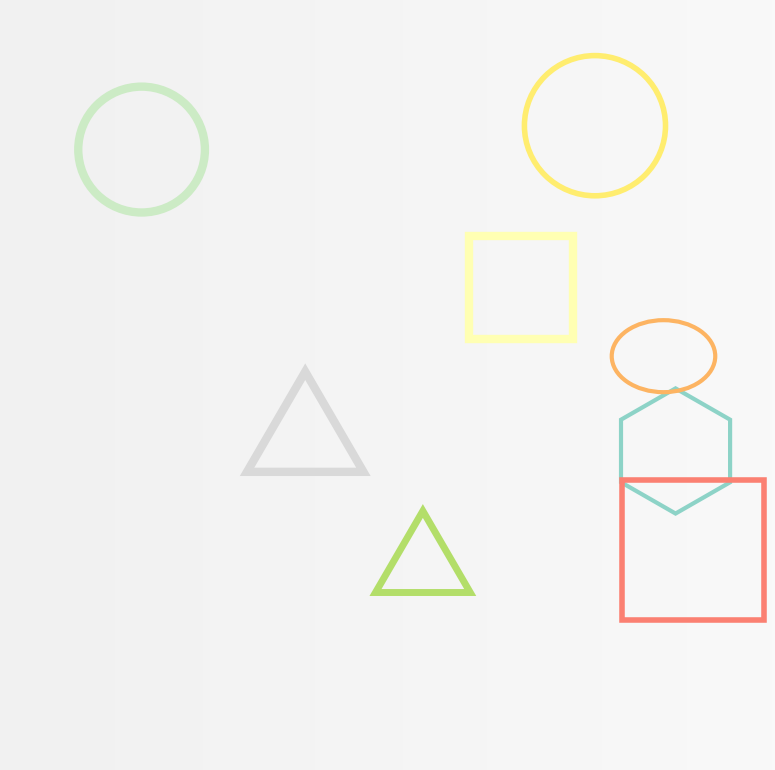[{"shape": "hexagon", "thickness": 1.5, "radius": 0.41, "center": [0.872, 0.414]}, {"shape": "square", "thickness": 3, "radius": 0.34, "center": [0.672, 0.627]}, {"shape": "square", "thickness": 2, "radius": 0.46, "center": [0.894, 0.286]}, {"shape": "oval", "thickness": 1.5, "radius": 0.33, "center": [0.856, 0.537]}, {"shape": "triangle", "thickness": 2.5, "radius": 0.35, "center": [0.546, 0.266]}, {"shape": "triangle", "thickness": 3, "radius": 0.43, "center": [0.394, 0.431]}, {"shape": "circle", "thickness": 3, "radius": 0.41, "center": [0.183, 0.806]}, {"shape": "circle", "thickness": 2, "radius": 0.46, "center": [0.768, 0.837]}]